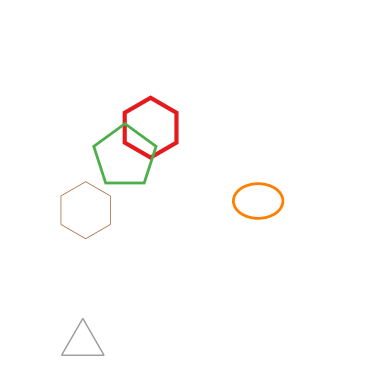[{"shape": "hexagon", "thickness": 3, "radius": 0.39, "center": [0.391, 0.668]}, {"shape": "pentagon", "thickness": 2, "radius": 0.43, "center": [0.325, 0.594]}, {"shape": "oval", "thickness": 2, "radius": 0.32, "center": [0.671, 0.478]}, {"shape": "hexagon", "thickness": 0.5, "radius": 0.37, "center": [0.222, 0.454]}, {"shape": "triangle", "thickness": 1, "radius": 0.32, "center": [0.215, 0.109]}]